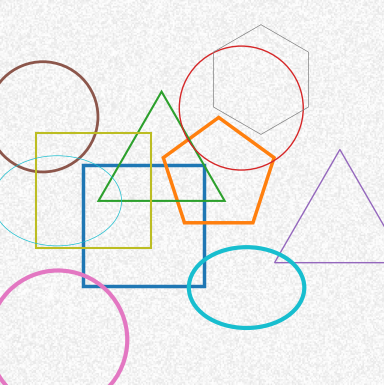[{"shape": "square", "thickness": 2.5, "radius": 0.78, "center": [0.374, 0.414]}, {"shape": "pentagon", "thickness": 2.5, "radius": 0.76, "center": [0.568, 0.544]}, {"shape": "triangle", "thickness": 1.5, "radius": 0.95, "center": [0.42, 0.573]}, {"shape": "circle", "thickness": 1, "radius": 0.8, "center": [0.627, 0.719]}, {"shape": "triangle", "thickness": 1, "radius": 0.98, "center": [0.883, 0.416]}, {"shape": "circle", "thickness": 2, "radius": 0.72, "center": [0.111, 0.697]}, {"shape": "circle", "thickness": 3, "radius": 0.9, "center": [0.151, 0.118]}, {"shape": "hexagon", "thickness": 0.5, "radius": 0.71, "center": [0.678, 0.793]}, {"shape": "square", "thickness": 1.5, "radius": 0.75, "center": [0.243, 0.505]}, {"shape": "oval", "thickness": 0.5, "radius": 0.84, "center": [0.148, 0.478]}, {"shape": "oval", "thickness": 3, "radius": 0.75, "center": [0.64, 0.253]}]